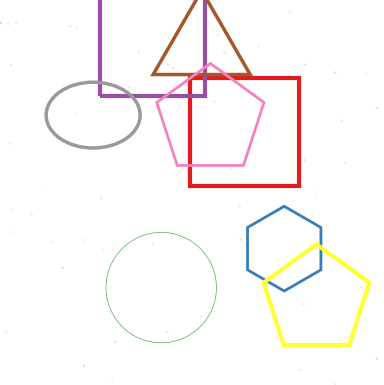[{"shape": "square", "thickness": 3, "radius": 0.71, "center": [0.635, 0.657]}, {"shape": "hexagon", "thickness": 2, "radius": 0.55, "center": [0.738, 0.354]}, {"shape": "circle", "thickness": 0.5, "radius": 0.72, "center": [0.419, 0.253]}, {"shape": "square", "thickness": 3, "radius": 0.68, "center": [0.396, 0.886]}, {"shape": "pentagon", "thickness": 3, "radius": 0.72, "center": [0.822, 0.221]}, {"shape": "triangle", "thickness": 2.5, "radius": 0.73, "center": [0.524, 0.879]}, {"shape": "pentagon", "thickness": 2, "radius": 0.73, "center": [0.546, 0.689]}, {"shape": "oval", "thickness": 2.5, "radius": 0.61, "center": [0.242, 0.701]}]